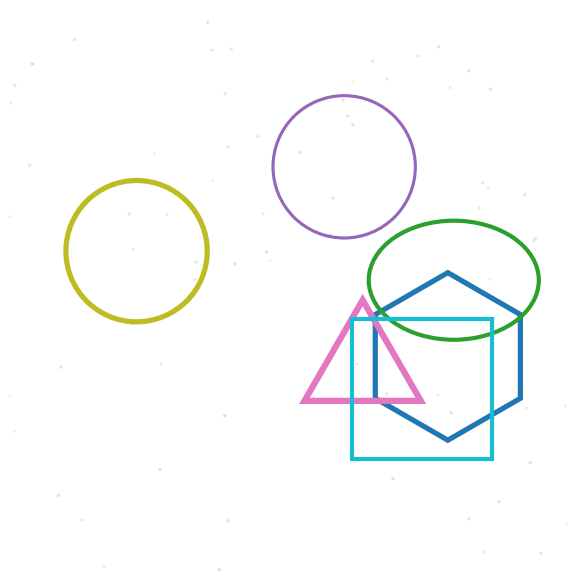[{"shape": "hexagon", "thickness": 2.5, "radius": 0.73, "center": [0.775, 0.382]}, {"shape": "oval", "thickness": 2, "radius": 0.74, "center": [0.786, 0.514]}, {"shape": "circle", "thickness": 1.5, "radius": 0.62, "center": [0.596, 0.71]}, {"shape": "triangle", "thickness": 3, "radius": 0.58, "center": [0.628, 0.363]}, {"shape": "circle", "thickness": 2.5, "radius": 0.61, "center": [0.236, 0.564]}, {"shape": "square", "thickness": 2, "radius": 0.61, "center": [0.731, 0.326]}]